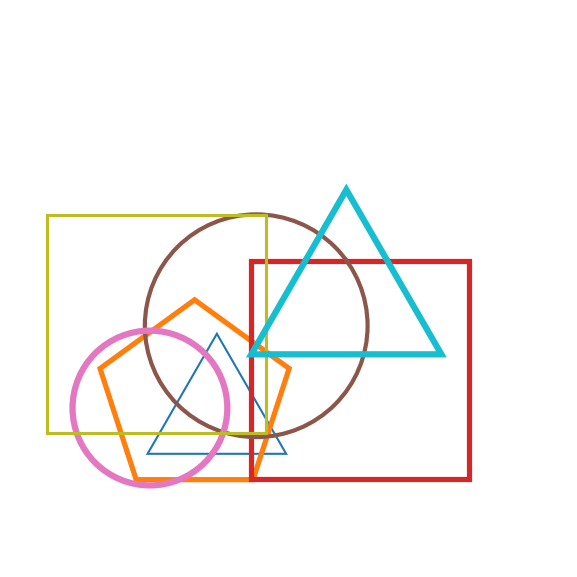[{"shape": "triangle", "thickness": 1, "radius": 0.69, "center": [0.376, 0.283]}, {"shape": "pentagon", "thickness": 2.5, "radius": 0.86, "center": [0.337, 0.308]}, {"shape": "square", "thickness": 2.5, "radius": 0.94, "center": [0.624, 0.358]}, {"shape": "circle", "thickness": 2, "radius": 0.96, "center": [0.444, 0.435]}, {"shape": "circle", "thickness": 3, "radius": 0.67, "center": [0.26, 0.293]}, {"shape": "square", "thickness": 1.5, "radius": 0.95, "center": [0.271, 0.438]}, {"shape": "triangle", "thickness": 3, "radius": 0.95, "center": [0.6, 0.481]}]